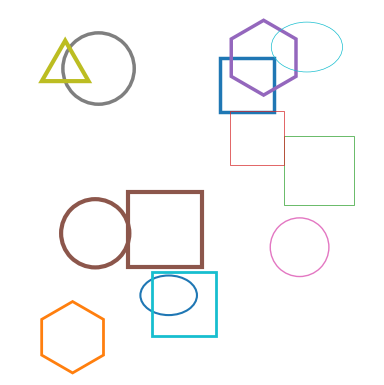[{"shape": "square", "thickness": 2.5, "radius": 0.35, "center": [0.642, 0.779]}, {"shape": "oval", "thickness": 1.5, "radius": 0.37, "center": [0.438, 0.233]}, {"shape": "hexagon", "thickness": 2, "radius": 0.46, "center": [0.189, 0.124]}, {"shape": "square", "thickness": 0.5, "radius": 0.45, "center": [0.828, 0.557]}, {"shape": "square", "thickness": 0.5, "radius": 0.35, "center": [0.668, 0.642]}, {"shape": "hexagon", "thickness": 2.5, "radius": 0.49, "center": [0.685, 0.85]}, {"shape": "circle", "thickness": 3, "radius": 0.44, "center": [0.247, 0.394]}, {"shape": "square", "thickness": 3, "radius": 0.48, "center": [0.428, 0.403]}, {"shape": "circle", "thickness": 1, "radius": 0.38, "center": [0.778, 0.358]}, {"shape": "circle", "thickness": 2.5, "radius": 0.46, "center": [0.256, 0.822]}, {"shape": "triangle", "thickness": 3, "radius": 0.35, "center": [0.169, 0.824]}, {"shape": "square", "thickness": 2, "radius": 0.41, "center": [0.479, 0.211]}, {"shape": "oval", "thickness": 0.5, "radius": 0.46, "center": [0.797, 0.878]}]